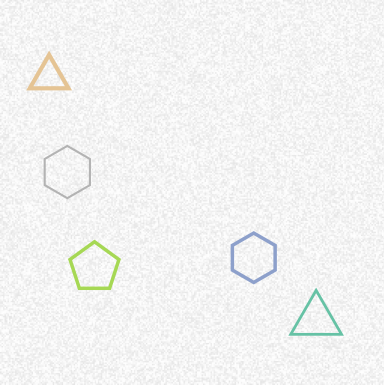[{"shape": "triangle", "thickness": 2, "radius": 0.38, "center": [0.821, 0.17]}, {"shape": "hexagon", "thickness": 2.5, "radius": 0.32, "center": [0.659, 0.331]}, {"shape": "pentagon", "thickness": 2.5, "radius": 0.33, "center": [0.245, 0.305]}, {"shape": "triangle", "thickness": 3, "radius": 0.29, "center": [0.128, 0.8]}, {"shape": "hexagon", "thickness": 1.5, "radius": 0.34, "center": [0.175, 0.553]}]